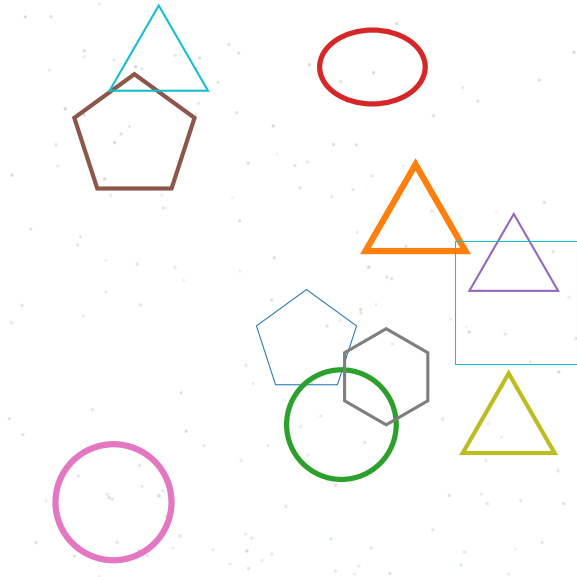[{"shape": "pentagon", "thickness": 0.5, "radius": 0.46, "center": [0.531, 0.407]}, {"shape": "triangle", "thickness": 3, "radius": 0.5, "center": [0.72, 0.614]}, {"shape": "circle", "thickness": 2.5, "radius": 0.47, "center": [0.591, 0.264]}, {"shape": "oval", "thickness": 2.5, "radius": 0.46, "center": [0.645, 0.883]}, {"shape": "triangle", "thickness": 1, "radius": 0.44, "center": [0.89, 0.54]}, {"shape": "pentagon", "thickness": 2, "radius": 0.55, "center": [0.233, 0.761]}, {"shape": "circle", "thickness": 3, "radius": 0.5, "center": [0.197, 0.129]}, {"shape": "hexagon", "thickness": 1.5, "radius": 0.42, "center": [0.669, 0.347]}, {"shape": "triangle", "thickness": 2, "radius": 0.46, "center": [0.881, 0.261]}, {"shape": "square", "thickness": 0.5, "radius": 0.53, "center": [0.893, 0.476]}, {"shape": "triangle", "thickness": 1, "radius": 0.49, "center": [0.275, 0.891]}]